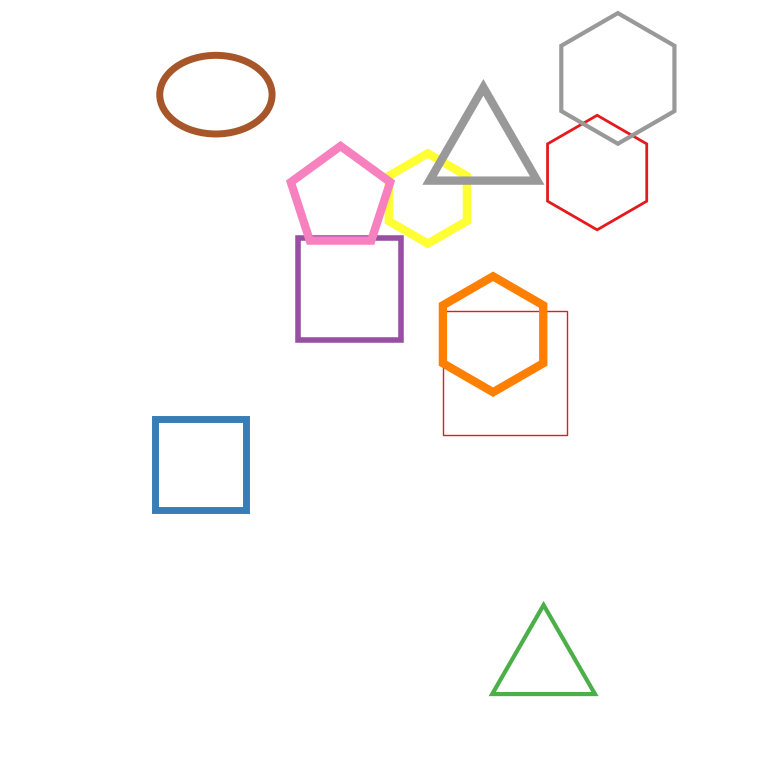[{"shape": "square", "thickness": 0.5, "radius": 0.4, "center": [0.655, 0.515]}, {"shape": "hexagon", "thickness": 1, "radius": 0.37, "center": [0.776, 0.776]}, {"shape": "square", "thickness": 2.5, "radius": 0.3, "center": [0.26, 0.397]}, {"shape": "triangle", "thickness": 1.5, "radius": 0.39, "center": [0.706, 0.137]}, {"shape": "square", "thickness": 2, "radius": 0.33, "center": [0.453, 0.625]}, {"shape": "hexagon", "thickness": 3, "radius": 0.38, "center": [0.64, 0.566]}, {"shape": "hexagon", "thickness": 3, "radius": 0.29, "center": [0.556, 0.742]}, {"shape": "oval", "thickness": 2.5, "radius": 0.36, "center": [0.28, 0.877]}, {"shape": "pentagon", "thickness": 3, "radius": 0.34, "center": [0.442, 0.742]}, {"shape": "triangle", "thickness": 3, "radius": 0.4, "center": [0.628, 0.806]}, {"shape": "hexagon", "thickness": 1.5, "radius": 0.42, "center": [0.802, 0.898]}]